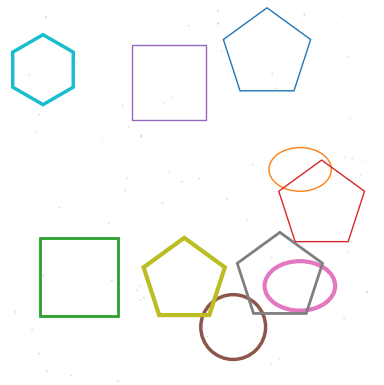[{"shape": "pentagon", "thickness": 1, "radius": 0.6, "center": [0.694, 0.861]}, {"shape": "oval", "thickness": 1, "radius": 0.41, "center": [0.78, 0.56]}, {"shape": "square", "thickness": 2, "radius": 0.51, "center": [0.205, 0.28]}, {"shape": "pentagon", "thickness": 1, "radius": 0.59, "center": [0.835, 0.467]}, {"shape": "square", "thickness": 1, "radius": 0.48, "center": [0.439, 0.785]}, {"shape": "circle", "thickness": 2.5, "radius": 0.42, "center": [0.606, 0.151]}, {"shape": "oval", "thickness": 3, "radius": 0.46, "center": [0.779, 0.257]}, {"shape": "pentagon", "thickness": 2, "radius": 0.58, "center": [0.727, 0.28]}, {"shape": "pentagon", "thickness": 3, "radius": 0.55, "center": [0.479, 0.271]}, {"shape": "hexagon", "thickness": 2.5, "radius": 0.45, "center": [0.112, 0.819]}]